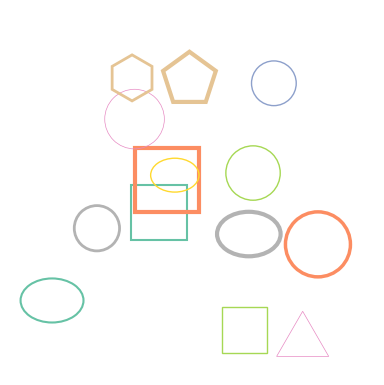[{"shape": "oval", "thickness": 1.5, "radius": 0.41, "center": [0.135, 0.22]}, {"shape": "square", "thickness": 1.5, "radius": 0.36, "center": [0.412, 0.448]}, {"shape": "circle", "thickness": 2.5, "radius": 0.42, "center": [0.826, 0.365]}, {"shape": "square", "thickness": 3, "radius": 0.42, "center": [0.434, 0.533]}, {"shape": "circle", "thickness": 1, "radius": 0.29, "center": [0.711, 0.784]}, {"shape": "triangle", "thickness": 0.5, "radius": 0.39, "center": [0.786, 0.113]}, {"shape": "circle", "thickness": 0.5, "radius": 0.39, "center": [0.349, 0.691]}, {"shape": "circle", "thickness": 1, "radius": 0.35, "center": [0.657, 0.551]}, {"shape": "square", "thickness": 1, "radius": 0.29, "center": [0.636, 0.143]}, {"shape": "oval", "thickness": 1, "radius": 0.31, "center": [0.454, 0.545]}, {"shape": "pentagon", "thickness": 3, "radius": 0.36, "center": [0.492, 0.794]}, {"shape": "hexagon", "thickness": 2, "radius": 0.3, "center": [0.343, 0.798]}, {"shape": "circle", "thickness": 2, "radius": 0.29, "center": [0.252, 0.407]}, {"shape": "oval", "thickness": 3, "radius": 0.41, "center": [0.646, 0.392]}]